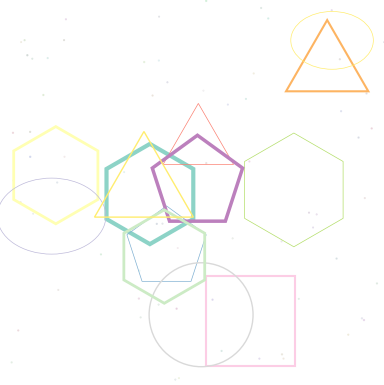[{"shape": "hexagon", "thickness": 3, "radius": 0.65, "center": [0.389, 0.496]}, {"shape": "hexagon", "thickness": 2, "radius": 0.63, "center": [0.145, 0.545]}, {"shape": "oval", "thickness": 0.5, "radius": 0.71, "center": [0.134, 0.439]}, {"shape": "triangle", "thickness": 0.5, "radius": 0.53, "center": [0.515, 0.626]}, {"shape": "pentagon", "thickness": 0.5, "radius": 0.54, "center": [0.433, 0.357]}, {"shape": "triangle", "thickness": 1.5, "radius": 0.62, "center": [0.85, 0.825]}, {"shape": "hexagon", "thickness": 0.5, "radius": 0.74, "center": [0.763, 0.507]}, {"shape": "square", "thickness": 1.5, "radius": 0.58, "center": [0.651, 0.166]}, {"shape": "circle", "thickness": 1, "radius": 0.67, "center": [0.522, 0.183]}, {"shape": "pentagon", "thickness": 2.5, "radius": 0.62, "center": [0.513, 0.525]}, {"shape": "hexagon", "thickness": 2, "radius": 0.61, "center": [0.427, 0.334]}, {"shape": "oval", "thickness": 0.5, "radius": 0.54, "center": [0.863, 0.895]}, {"shape": "triangle", "thickness": 1, "radius": 0.74, "center": [0.374, 0.51]}]